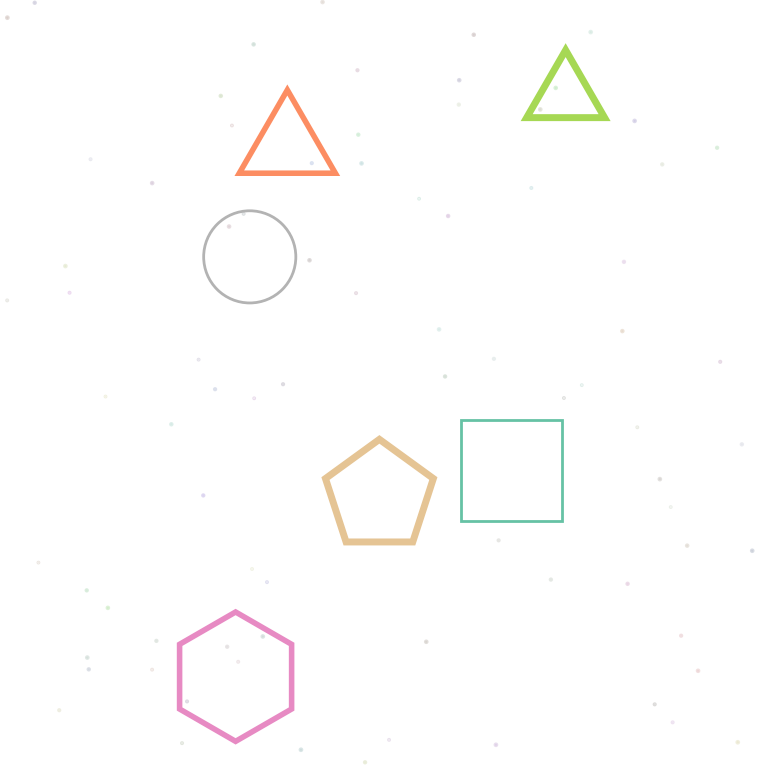[{"shape": "square", "thickness": 1, "radius": 0.33, "center": [0.664, 0.388]}, {"shape": "triangle", "thickness": 2, "radius": 0.36, "center": [0.373, 0.811]}, {"shape": "hexagon", "thickness": 2, "radius": 0.42, "center": [0.306, 0.121]}, {"shape": "triangle", "thickness": 2.5, "radius": 0.29, "center": [0.735, 0.876]}, {"shape": "pentagon", "thickness": 2.5, "radius": 0.37, "center": [0.493, 0.356]}, {"shape": "circle", "thickness": 1, "radius": 0.3, "center": [0.324, 0.666]}]